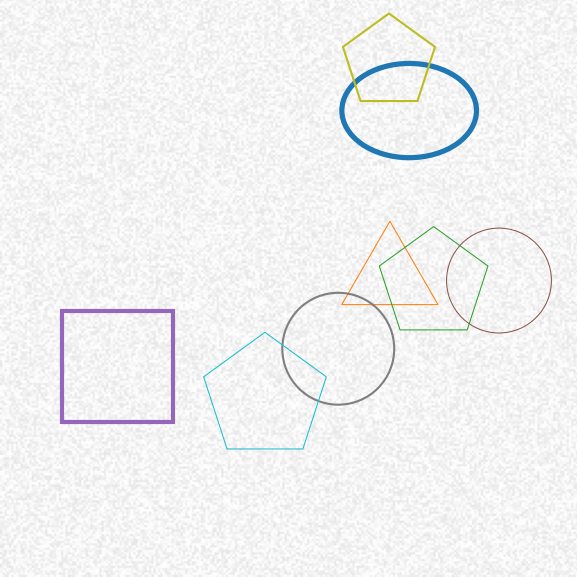[{"shape": "oval", "thickness": 2.5, "radius": 0.58, "center": [0.709, 0.808]}, {"shape": "triangle", "thickness": 0.5, "radius": 0.48, "center": [0.675, 0.52]}, {"shape": "pentagon", "thickness": 0.5, "radius": 0.49, "center": [0.751, 0.508]}, {"shape": "square", "thickness": 2, "radius": 0.48, "center": [0.204, 0.364]}, {"shape": "circle", "thickness": 0.5, "radius": 0.45, "center": [0.864, 0.513]}, {"shape": "circle", "thickness": 1, "radius": 0.48, "center": [0.586, 0.395]}, {"shape": "pentagon", "thickness": 1, "radius": 0.42, "center": [0.674, 0.892]}, {"shape": "pentagon", "thickness": 0.5, "radius": 0.56, "center": [0.459, 0.312]}]